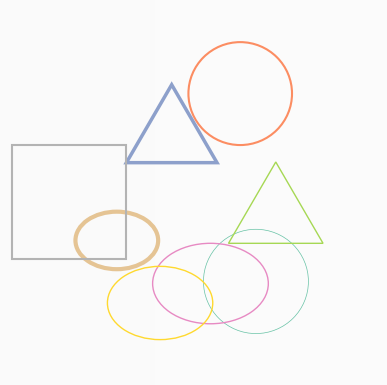[{"shape": "circle", "thickness": 0.5, "radius": 0.68, "center": [0.66, 0.269]}, {"shape": "circle", "thickness": 1.5, "radius": 0.67, "center": [0.62, 0.757]}, {"shape": "triangle", "thickness": 2.5, "radius": 0.67, "center": [0.443, 0.645]}, {"shape": "oval", "thickness": 1, "radius": 0.75, "center": [0.543, 0.264]}, {"shape": "triangle", "thickness": 1, "radius": 0.7, "center": [0.712, 0.438]}, {"shape": "oval", "thickness": 1, "radius": 0.68, "center": [0.413, 0.213]}, {"shape": "oval", "thickness": 3, "radius": 0.53, "center": [0.301, 0.376]}, {"shape": "square", "thickness": 1.5, "radius": 0.74, "center": [0.179, 0.475]}]